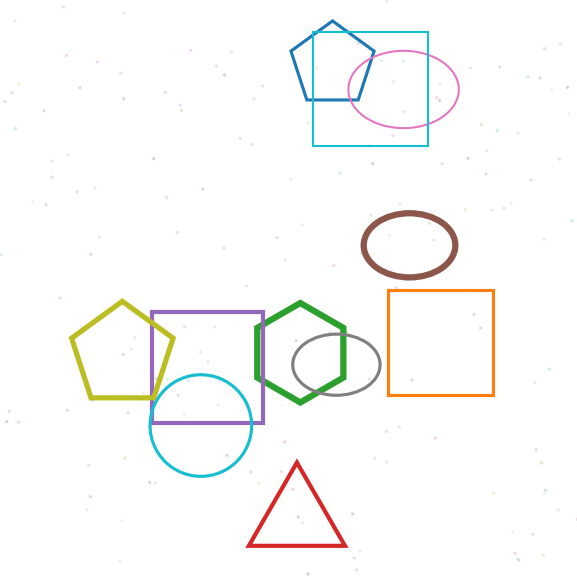[{"shape": "pentagon", "thickness": 1.5, "radius": 0.38, "center": [0.576, 0.887]}, {"shape": "square", "thickness": 1.5, "radius": 0.46, "center": [0.762, 0.406]}, {"shape": "hexagon", "thickness": 3, "radius": 0.43, "center": [0.52, 0.388]}, {"shape": "triangle", "thickness": 2, "radius": 0.48, "center": [0.514, 0.102]}, {"shape": "square", "thickness": 2, "radius": 0.48, "center": [0.359, 0.362]}, {"shape": "oval", "thickness": 3, "radius": 0.4, "center": [0.709, 0.574]}, {"shape": "oval", "thickness": 1, "radius": 0.48, "center": [0.699, 0.844]}, {"shape": "oval", "thickness": 1.5, "radius": 0.38, "center": [0.583, 0.368]}, {"shape": "pentagon", "thickness": 2.5, "radius": 0.46, "center": [0.212, 0.385]}, {"shape": "circle", "thickness": 1.5, "radius": 0.44, "center": [0.348, 0.262]}, {"shape": "square", "thickness": 1, "radius": 0.5, "center": [0.642, 0.845]}]